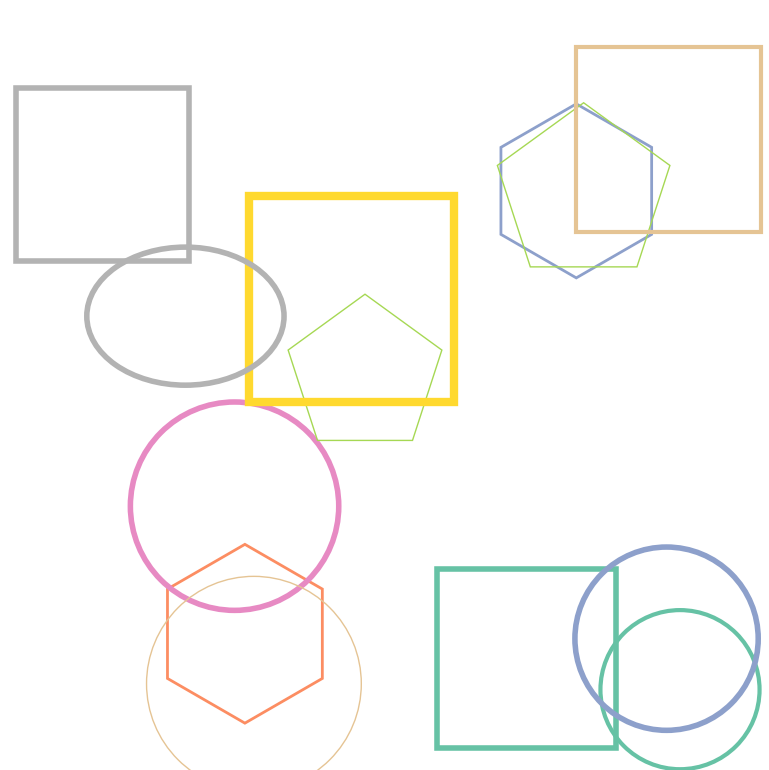[{"shape": "square", "thickness": 2, "radius": 0.58, "center": [0.683, 0.145]}, {"shape": "circle", "thickness": 1.5, "radius": 0.52, "center": [0.883, 0.104]}, {"shape": "hexagon", "thickness": 1, "radius": 0.58, "center": [0.318, 0.177]}, {"shape": "hexagon", "thickness": 1, "radius": 0.57, "center": [0.748, 0.752]}, {"shape": "circle", "thickness": 2, "radius": 0.6, "center": [0.866, 0.171]}, {"shape": "circle", "thickness": 2, "radius": 0.68, "center": [0.305, 0.343]}, {"shape": "pentagon", "thickness": 0.5, "radius": 0.52, "center": [0.474, 0.513]}, {"shape": "pentagon", "thickness": 0.5, "radius": 0.59, "center": [0.758, 0.749]}, {"shape": "square", "thickness": 3, "radius": 0.67, "center": [0.457, 0.612]}, {"shape": "circle", "thickness": 0.5, "radius": 0.7, "center": [0.33, 0.112]}, {"shape": "square", "thickness": 1.5, "radius": 0.6, "center": [0.868, 0.819]}, {"shape": "square", "thickness": 2, "radius": 0.56, "center": [0.133, 0.773]}, {"shape": "oval", "thickness": 2, "radius": 0.64, "center": [0.241, 0.589]}]